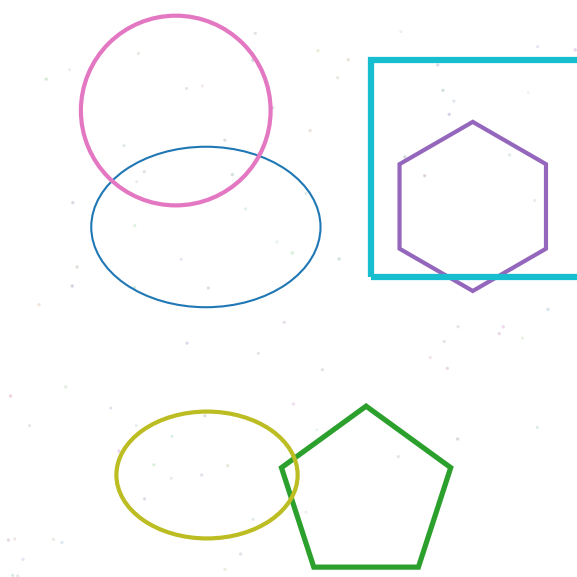[{"shape": "oval", "thickness": 1, "radius": 0.99, "center": [0.357, 0.606]}, {"shape": "pentagon", "thickness": 2.5, "radius": 0.77, "center": [0.634, 0.142]}, {"shape": "hexagon", "thickness": 2, "radius": 0.73, "center": [0.819, 0.642]}, {"shape": "circle", "thickness": 2, "radius": 0.82, "center": [0.304, 0.808]}, {"shape": "oval", "thickness": 2, "radius": 0.78, "center": [0.358, 0.177]}, {"shape": "square", "thickness": 3, "radius": 0.94, "center": [0.831, 0.707]}]